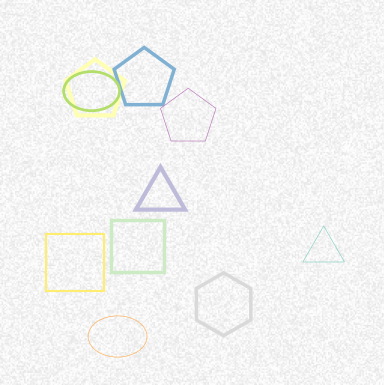[{"shape": "triangle", "thickness": 0.5, "radius": 0.31, "center": [0.841, 0.351]}, {"shape": "pentagon", "thickness": 3, "radius": 0.4, "center": [0.247, 0.766]}, {"shape": "triangle", "thickness": 3, "radius": 0.37, "center": [0.417, 0.492]}, {"shape": "pentagon", "thickness": 2.5, "radius": 0.41, "center": [0.375, 0.795]}, {"shape": "oval", "thickness": 0.5, "radius": 0.38, "center": [0.305, 0.126]}, {"shape": "oval", "thickness": 2, "radius": 0.36, "center": [0.238, 0.763]}, {"shape": "hexagon", "thickness": 2.5, "radius": 0.41, "center": [0.581, 0.21]}, {"shape": "pentagon", "thickness": 0.5, "radius": 0.38, "center": [0.489, 0.695]}, {"shape": "square", "thickness": 2.5, "radius": 0.34, "center": [0.357, 0.362]}, {"shape": "square", "thickness": 1.5, "radius": 0.37, "center": [0.195, 0.319]}]